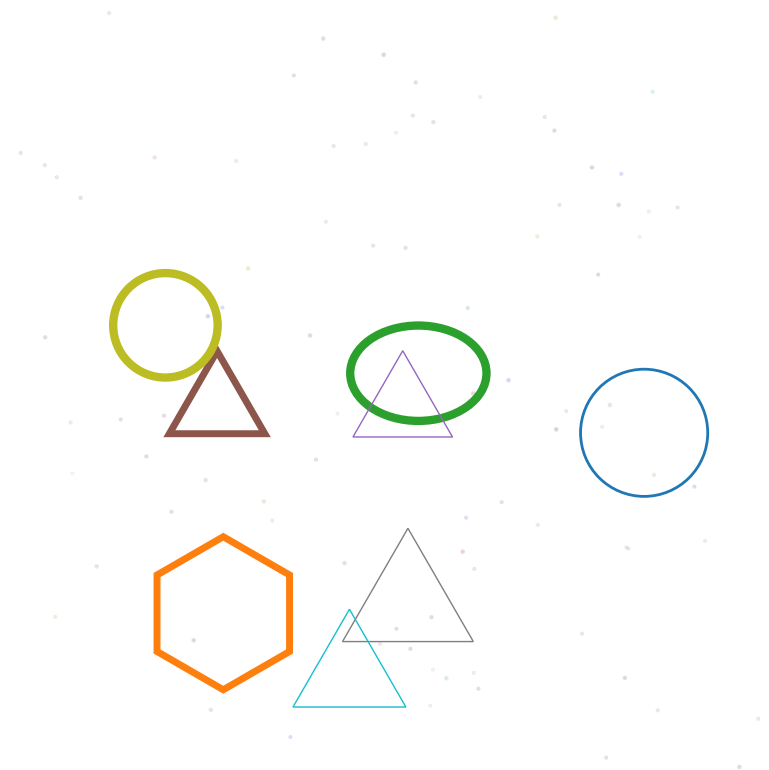[{"shape": "circle", "thickness": 1, "radius": 0.41, "center": [0.837, 0.438]}, {"shape": "hexagon", "thickness": 2.5, "radius": 0.5, "center": [0.29, 0.204]}, {"shape": "oval", "thickness": 3, "radius": 0.44, "center": [0.543, 0.515]}, {"shape": "triangle", "thickness": 0.5, "radius": 0.37, "center": [0.523, 0.47]}, {"shape": "triangle", "thickness": 2.5, "radius": 0.36, "center": [0.282, 0.473]}, {"shape": "triangle", "thickness": 0.5, "radius": 0.49, "center": [0.53, 0.216]}, {"shape": "circle", "thickness": 3, "radius": 0.34, "center": [0.215, 0.578]}, {"shape": "triangle", "thickness": 0.5, "radius": 0.42, "center": [0.454, 0.124]}]